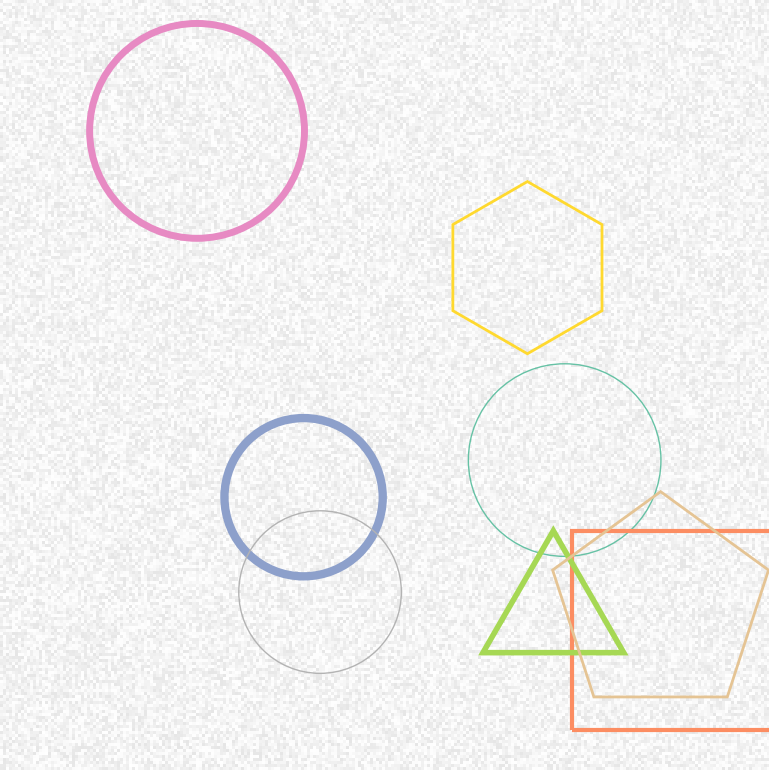[{"shape": "circle", "thickness": 0.5, "radius": 0.63, "center": [0.733, 0.402]}, {"shape": "square", "thickness": 1.5, "radius": 0.64, "center": [0.872, 0.181]}, {"shape": "circle", "thickness": 3, "radius": 0.51, "center": [0.394, 0.354]}, {"shape": "circle", "thickness": 2.5, "radius": 0.7, "center": [0.256, 0.83]}, {"shape": "triangle", "thickness": 2, "radius": 0.53, "center": [0.719, 0.205]}, {"shape": "hexagon", "thickness": 1, "radius": 0.56, "center": [0.685, 0.652]}, {"shape": "pentagon", "thickness": 1, "radius": 0.74, "center": [0.858, 0.214]}, {"shape": "circle", "thickness": 0.5, "radius": 0.53, "center": [0.416, 0.231]}]